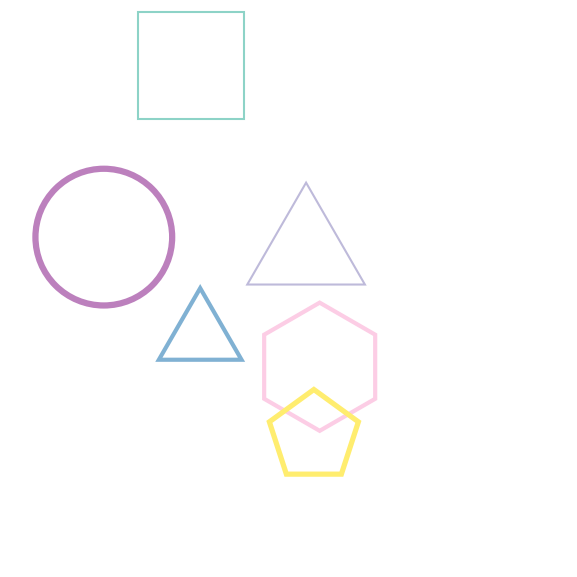[{"shape": "square", "thickness": 1, "radius": 0.46, "center": [0.331, 0.886]}, {"shape": "triangle", "thickness": 1, "radius": 0.59, "center": [0.53, 0.565]}, {"shape": "triangle", "thickness": 2, "radius": 0.41, "center": [0.347, 0.418]}, {"shape": "hexagon", "thickness": 2, "radius": 0.55, "center": [0.554, 0.364]}, {"shape": "circle", "thickness": 3, "radius": 0.59, "center": [0.18, 0.589]}, {"shape": "pentagon", "thickness": 2.5, "radius": 0.41, "center": [0.544, 0.244]}]